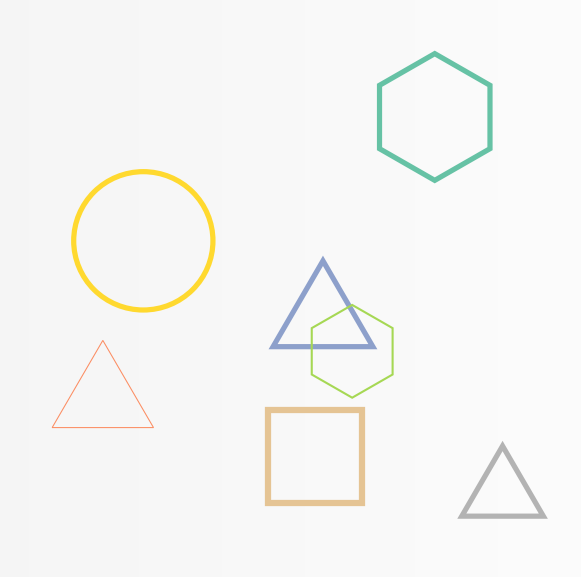[{"shape": "hexagon", "thickness": 2.5, "radius": 0.55, "center": [0.748, 0.797]}, {"shape": "triangle", "thickness": 0.5, "radius": 0.5, "center": [0.177, 0.309]}, {"shape": "triangle", "thickness": 2.5, "radius": 0.5, "center": [0.556, 0.448]}, {"shape": "hexagon", "thickness": 1, "radius": 0.4, "center": [0.606, 0.391]}, {"shape": "circle", "thickness": 2.5, "radius": 0.6, "center": [0.247, 0.582]}, {"shape": "square", "thickness": 3, "radius": 0.4, "center": [0.542, 0.209]}, {"shape": "triangle", "thickness": 2.5, "radius": 0.4, "center": [0.865, 0.146]}]